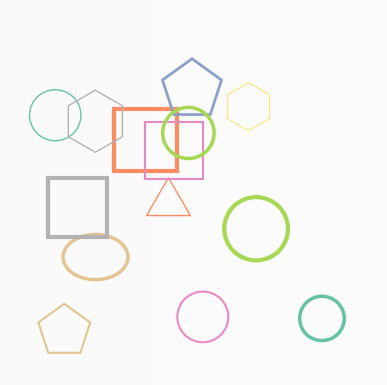[{"shape": "circle", "thickness": 1, "radius": 0.33, "center": [0.143, 0.701]}, {"shape": "circle", "thickness": 2.5, "radius": 0.29, "center": [0.831, 0.173]}, {"shape": "square", "thickness": 3, "radius": 0.4, "center": [0.376, 0.637]}, {"shape": "triangle", "thickness": 1, "radius": 0.33, "center": [0.435, 0.473]}, {"shape": "pentagon", "thickness": 2, "radius": 0.4, "center": [0.496, 0.767]}, {"shape": "square", "thickness": 1.5, "radius": 0.37, "center": [0.448, 0.61]}, {"shape": "circle", "thickness": 1.5, "radius": 0.33, "center": [0.523, 0.177]}, {"shape": "circle", "thickness": 2.5, "radius": 0.33, "center": [0.486, 0.655]}, {"shape": "circle", "thickness": 3, "radius": 0.41, "center": [0.661, 0.406]}, {"shape": "hexagon", "thickness": 0.5, "radius": 0.31, "center": [0.642, 0.723]}, {"shape": "oval", "thickness": 2.5, "radius": 0.42, "center": [0.247, 0.332]}, {"shape": "pentagon", "thickness": 1.5, "radius": 0.35, "center": [0.166, 0.141]}, {"shape": "hexagon", "thickness": 1, "radius": 0.4, "center": [0.246, 0.685]}, {"shape": "square", "thickness": 3, "radius": 0.38, "center": [0.199, 0.461]}]